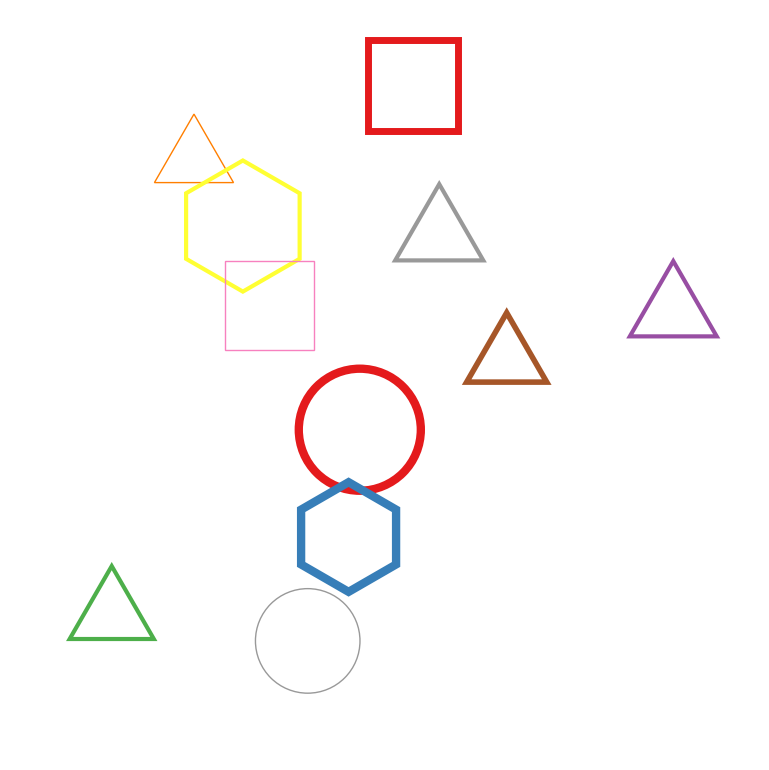[{"shape": "square", "thickness": 2.5, "radius": 0.29, "center": [0.537, 0.889]}, {"shape": "circle", "thickness": 3, "radius": 0.4, "center": [0.467, 0.442]}, {"shape": "hexagon", "thickness": 3, "radius": 0.36, "center": [0.453, 0.303]}, {"shape": "triangle", "thickness": 1.5, "radius": 0.32, "center": [0.145, 0.202]}, {"shape": "triangle", "thickness": 1.5, "radius": 0.33, "center": [0.874, 0.596]}, {"shape": "triangle", "thickness": 0.5, "radius": 0.3, "center": [0.252, 0.793]}, {"shape": "hexagon", "thickness": 1.5, "radius": 0.43, "center": [0.315, 0.706]}, {"shape": "triangle", "thickness": 2, "radius": 0.3, "center": [0.658, 0.534]}, {"shape": "square", "thickness": 0.5, "radius": 0.29, "center": [0.351, 0.604]}, {"shape": "triangle", "thickness": 1.5, "radius": 0.33, "center": [0.57, 0.695]}, {"shape": "circle", "thickness": 0.5, "radius": 0.34, "center": [0.4, 0.168]}]